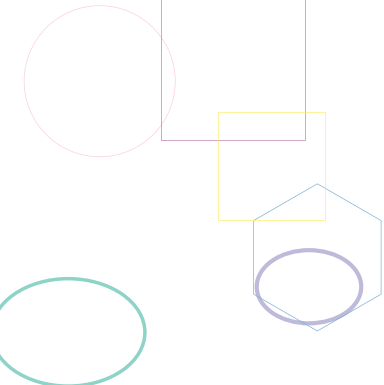[{"shape": "oval", "thickness": 2.5, "radius": 1.0, "center": [0.177, 0.137]}, {"shape": "oval", "thickness": 3, "radius": 0.68, "center": [0.803, 0.255]}, {"shape": "hexagon", "thickness": 0.5, "radius": 0.96, "center": [0.824, 0.331]}, {"shape": "circle", "thickness": 0.5, "radius": 0.98, "center": [0.259, 0.789]}, {"shape": "square", "thickness": 0.5, "radius": 0.93, "center": [0.605, 0.824]}, {"shape": "square", "thickness": 0.5, "radius": 0.7, "center": [0.705, 0.569]}]